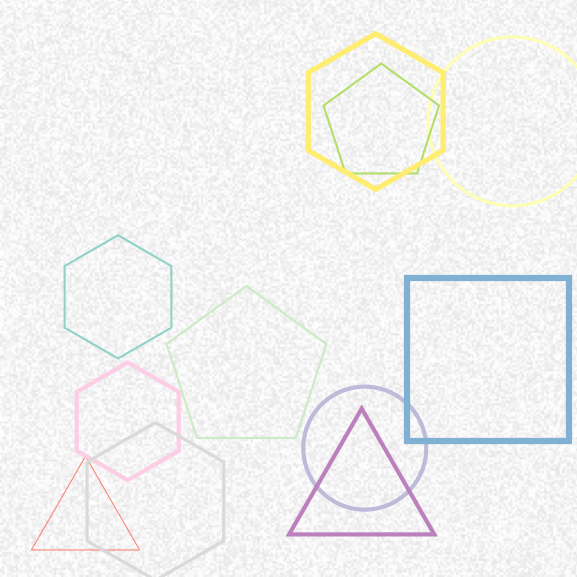[{"shape": "hexagon", "thickness": 1, "radius": 0.53, "center": [0.204, 0.485]}, {"shape": "circle", "thickness": 1.5, "radius": 0.73, "center": [0.888, 0.789]}, {"shape": "circle", "thickness": 2, "radius": 0.53, "center": [0.632, 0.223]}, {"shape": "triangle", "thickness": 0.5, "radius": 0.54, "center": [0.148, 0.101]}, {"shape": "square", "thickness": 3, "radius": 0.7, "center": [0.845, 0.376]}, {"shape": "pentagon", "thickness": 1, "radius": 0.53, "center": [0.66, 0.784]}, {"shape": "hexagon", "thickness": 2, "radius": 0.51, "center": [0.221, 0.27]}, {"shape": "hexagon", "thickness": 1.5, "radius": 0.68, "center": [0.269, 0.131]}, {"shape": "triangle", "thickness": 2, "radius": 0.73, "center": [0.626, 0.146]}, {"shape": "pentagon", "thickness": 1, "radius": 0.73, "center": [0.427, 0.358]}, {"shape": "hexagon", "thickness": 2.5, "radius": 0.67, "center": [0.651, 0.806]}]